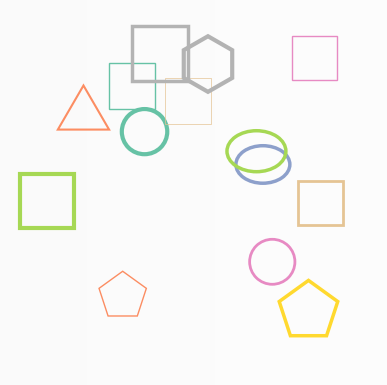[{"shape": "square", "thickness": 1, "radius": 0.3, "center": [0.341, 0.776]}, {"shape": "circle", "thickness": 3, "radius": 0.29, "center": [0.373, 0.658]}, {"shape": "triangle", "thickness": 1.5, "radius": 0.38, "center": [0.215, 0.702]}, {"shape": "pentagon", "thickness": 1, "radius": 0.32, "center": [0.317, 0.231]}, {"shape": "oval", "thickness": 2.5, "radius": 0.35, "center": [0.678, 0.573]}, {"shape": "circle", "thickness": 2, "radius": 0.29, "center": [0.703, 0.32]}, {"shape": "square", "thickness": 1, "radius": 0.29, "center": [0.811, 0.849]}, {"shape": "square", "thickness": 3, "radius": 0.35, "center": [0.122, 0.477]}, {"shape": "oval", "thickness": 2.5, "radius": 0.38, "center": [0.662, 0.607]}, {"shape": "pentagon", "thickness": 2.5, "radius": 0.4, "center": [0.796, 0.192]}, {"shape": "square", "thickness": 2, "radius": 0.29, "center": [0.828, 0.473]}, {"shape": "square", "thickness": 0.5, "radius": 0.3, "center": [0.486, 0.738]}, {"shape": "square", "thickness": 2.5, "radius": 0.36, "center": [0.414, 0.861]}, {"shape": "hexagon", "thickness": 3, "radius": 0.36, "center": [0.537, 0.834]}]